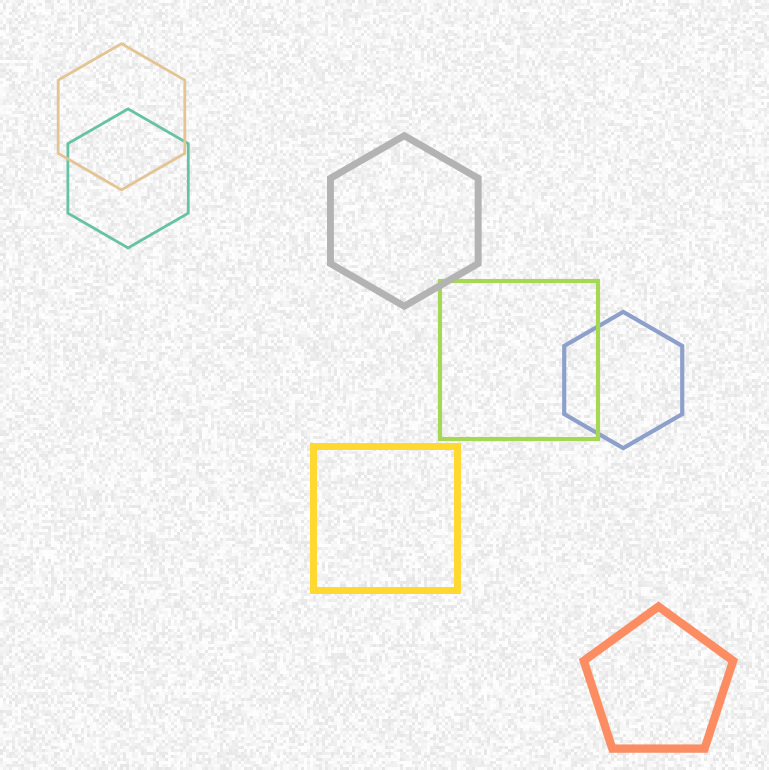[{"shape": "hexagon", "thickness": 1, "radius": 0.45, "center": [0.166, 0.768]}, {"shape": "pentagon", "thickness": 3, "radius": 0.51, "center": [0.855, 0.11]}, {"shape": "hexagon", "thickness": 1.5, "radius": 0.44, "center": [0.809, 0.506]}, {"shape": "square", "thickness": 1.5, "radius": 0.51, "center": [0.674, 0.532]}, {"shape": "square", "thickness": 2.5, "radius": 0.47, "center": [0.5, 0.327]}, {"shape": "hexagon", "thickness": 1, "radius": 0.47, "center": [0.158, 0.848]}, {"shape": "hexagon", "thickness": 2.5, "radius": 0.55, "center": [0.525, 0.713]}]